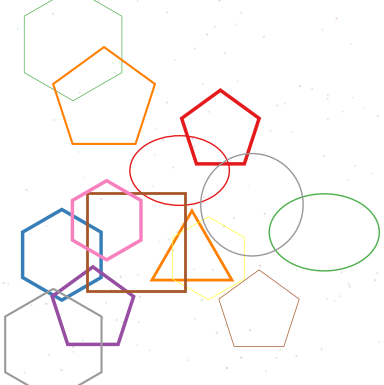[{"shape": "pentagon", "thickness": 2.5, "radius": 0.53, "center": [0.573, 0.66]}, {"shape": "oval", "thickness": 1, "radius": 0.65, "center": [0.467, 0.557]}, {"shape": "hexagon", "thickness": 2.5, "radius": 0.59, "center": [0.161, 0.338]}, {"shape": "oval", "thickness": 1, "radius": 0.71, "center": [0.842, 0.396]}, {"shape": "hexagon", "thickness": 0.5, "radius": 0.73, "center": [0.19, 0.885]}, {"shape": "pentagon", "thickness": 2.5, "radius": 0.56, "center": [0.241, 0.196]}, {"shape": "triangle", "thickness": 2, "radius": 0.6, "center": [0.499, 0.333]}, {"shape": "pentagon", "thickness": 1.5, "radius": 0.7, "center": [0.27, 0.739]}, {"shape": "hexagon", "thickness": 0.5, "radius": 0.54, "center": [0.541, 0.329]}, {"shape": "pentagon", "thickness": 0.5, "radius": 0.55, "center": [0.673, 0.189]}, {"shape": "square", "thickness": 2, "radius": 0.64, "center": [0.352, 0.372]}, {"shape": "hexagon", "thickness": 2.5, "radius": 0.51, "center": [0.277, 0.428]}, {"shape": "circle", "thickness": 1, "radius": 0.67, "center": [0.654, 0.468]}, {"shape": "hexagon", "thickness": 1.5, "radius": 0.72, "center": [0.139, 0.105]}]